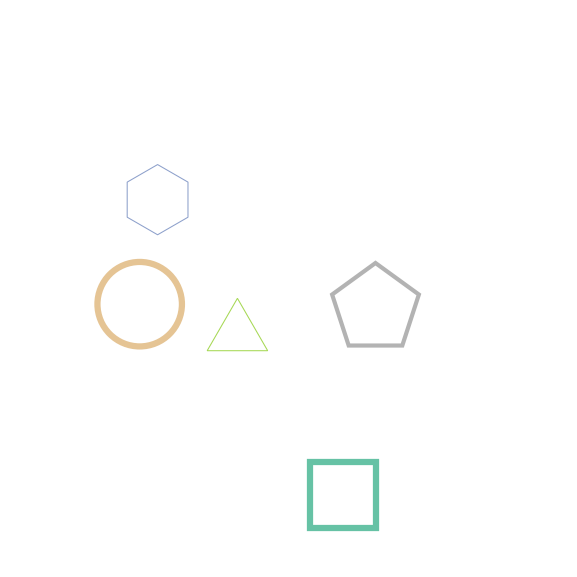[{"shape": "square", "thickness": 3, "radius": 0.29, "center": [0.594, 0.142]}, {"shape": "hexagon", "thickness": 0.5, "radius": 0.3, "center": [0.273, 0.653]}, {"shape": "triangle", "thickness": 0.5, "radius": 0.3, "center": [0.411, 0.422]}, {"shape": "circle", "thickness": 3, "radius": 0.37, "center": [0.242, 0.472]}, {"shape": "pentagon", "thickness": 2, "radius": 0.39, "center": [0.65, 0.465]}]